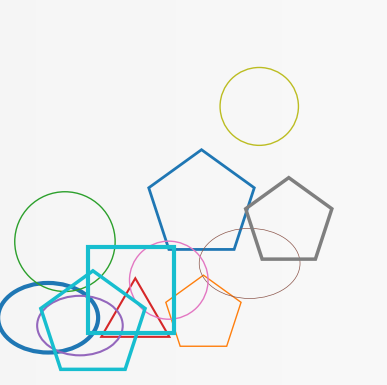[{"shape": "oval", "thickness": 3, "radius": 0.65, "center": [0.124, 0.175]}, {"shape": "pentagon", "thickness": 2, "radius": 0.72, "center": [0.52, 0.468]}, {"shape": "pentagon", "thickness": 1, "radius": 0.51, "center": [0.525, 0.183]}, {"shape": "circle", "thickness": 1, "radius": 0.65, "center": [0.168, 0.372]}, {"shape": "triangle", "thickness": 1.5, "radius": 0.51, "center": [0.349, 0.176]}, {"shape": "oval", "thickness": 1.5, "radius": 0.55, "center": [0.206, 0.154]}, {"shape": "oval", "thickness": 0.5, "radius": 0.65, "center": [0.644, 0.316]}, {"shape": "circle", "thickness": 1, "radius": 0.51, "center": [0.436, 0.272]}, {"shape": "pentagon", "thickness": 2.5, "radius": 0.58, "center": [0.745, 0.422]}, {"shape": "circle", "thickness": 1, "radius": 0.51, "center": [0.669, 0.724]}, {"shape": "pentagon", "thickness": 2.5, "radius": 0.71, "center": [0.24, 0.155]}, {"shape": "square", "thickness": 3, "radius": 0.55, "center": [0.339, 0.246]}]